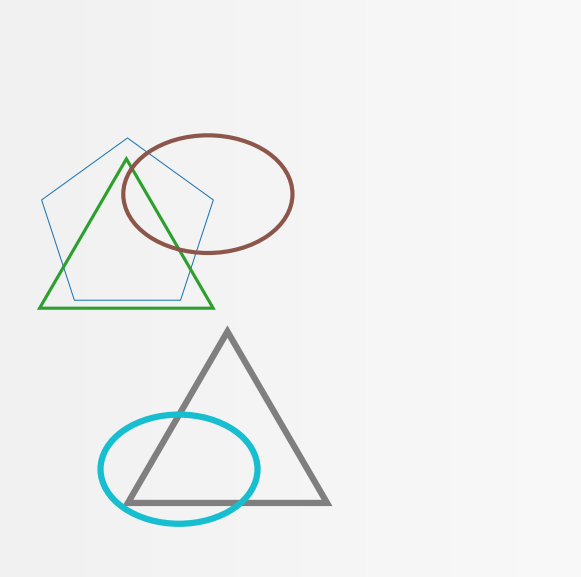[{"shape": "pentagon", "thickness": 0.5, "radius": 0.78, "center": [0.219, 0.605]}, {"shape": "triangle", "thickness": 1.5, "radius": 0.86, "center": [0.217, 0.552]}, {"shape": "oval", "thickness": 2, "radius": 0.73, "center": [0.358, 0.663]}, {"shape": "triangle", "thickness": 3, "radius": 0.99, "center": [0.391, 0.227]}, {"shape": "oval", "thickness": 3, "radius": 0.68, "center": [0.308, 0.187]}]